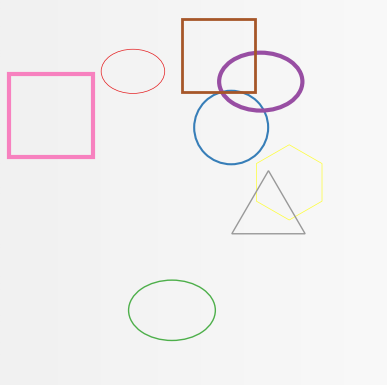[{"shape": "oval", "thickness": 0.5, "radius": 0.41, "center": [0.343, 0.815]}, {"shape": "circle", "thickness": 1.5, "radius": 0.48, "center": [0.597, 0.669]}, {"shape": "oval", "thickness": 1, "radius": 0.56, "center": [0.444, 0.194]}, {"shape": "oval", "thickness": 3, "radius": 0.54, "center": [0.673, 0.788]}, {"shape": "hexagon", "thickness": 0.5, "radius": 0.49, "center": [0.746, 0.526]}, {"shape": "square", "thickness": 2, "radius": 0.48, "center": [0.564, 0.856]}, {"shape": "square", "thickness": 3, "radius": 0.54, "center": [0.131, 0.7]}, {"shape": "triangle", "thickness": 1, "radius": 0.55, "center": [0.693, 0.447]}]